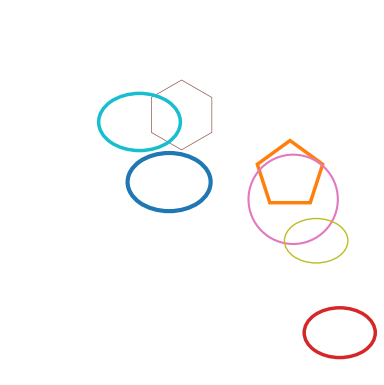[{"shape": "oval", "thickness": 3, "radius": 0.54, "center": [0.439, 0.527]}, {"shape": "pentagon", "thickness": 2.5, "radius": 0.45, "center": [0.753, 0.546]}, {"shape": "oval", "thickness": 2.5, "radius": 0.46, "center": [0.882, 0.136]}, {"shape": "hexagon", "thickness": 0.5, "radius": 0.45, "center": [0.472, 0.701]}, {"shape": "circle", "thickness": 1.5, "radius": 0.58, "center": [0.761, 0.482]}, {"shape": "oval", "thickness": 1, "radius": 0.41, "center": [0.821, 0.375]}, {"shape": "oval", "thickness": 2.5, "radius": 0.53, "center": [0.362, 0.683]}]